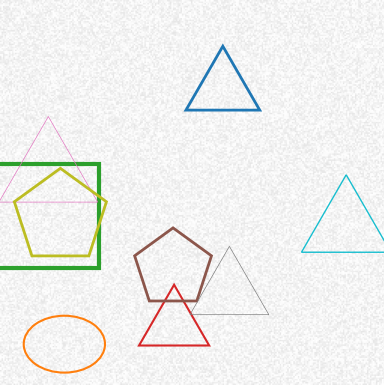[{"shape": "triangle", "thickness": 2, "radius": 0.55, "center": [0.579, 0.769]}, {"shape": "oval", "thickness": 1.5, "radius": 0.53, "center": [0.167, 0.106]}, {"shape": "square", "thickness": 3, "radius": 0.67, "center": [0.123, 0.438]}, {"shape": "triangle", "thickness": 1.5, "radius": 0.53, "center": [0.452, 0.155]}, {"shape": "pentagon", "thickness": 2, "radius": 0.52, "center": [0.449, 0.303]}, {"shape": "triangle", "thickness": 0.5, "radius": 0.74, "center": [0.126, 0.549]}, {"shape": "triangle", "thickness": 0.5, "radius": 0.59, "center": [0.596, 0.242]}, {"shape": "pentagon", "thickness": 2, "radius": 0.63, "center": [0.157, 0.437]}, {"shape": "triangle", "thickness": 1, "radius": 0.67, "center": [0.899, 0.412]}]